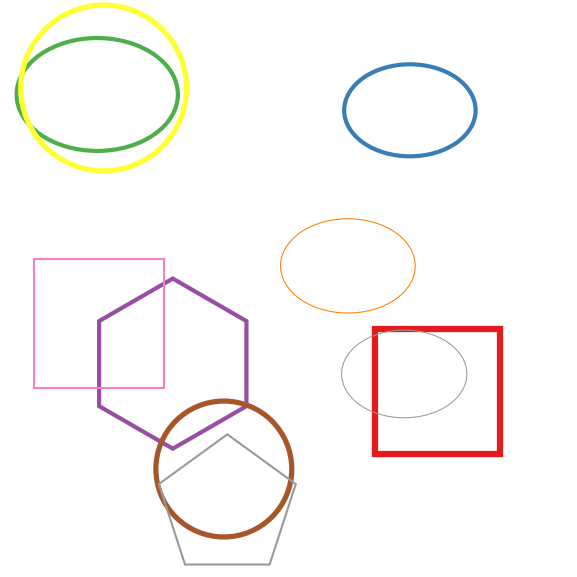[{"shape": "square", "thickness": 3, "radius": 0.54, "center": [0.757, 0.321]}, {"shape": "oval", "thickness": 2, "radius": 0.57, "center": [0.71, 0.808]}, {"shape": "oval", "thickness": 2, "radius": 0.7, "center": [0.168, 0.836]}, {"shape": "hexagon", "thickness": 2, "radius": 0.74, "center": [0.299, 0.369]}, {"shape": "oval", "thickness": 0.5, "radius": 0.58, "center": [0.602, 0.539]}, {"shape": "circle", "thickness": 2.5, "radius": 0.72, "center": [0.179, 0.847]}, {"shape": "circle", "thickness": 2.5, "radius": 0.59, "center": [0.388, 0.187]}, {"shape": "square", "thickness": 1, "radius": 0.56, "center": [0.171, 0.439]}, {"shape": "oval", "thickness": 0.5, "radius": 0.54, "center": [0.7, 0.352]}, {"shape": "pentagon", "thickness": 1, "radius": 0.62, "center": [0.394, 0.122]}]